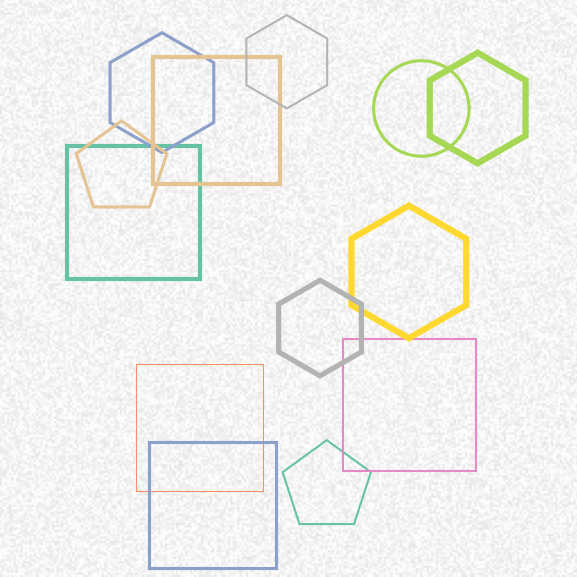[{"shape": "pentagon", "thickness": 1, "radius": 0.4, "center": [0.566, 0.157]}, {"shape": "square", "thickness": 2, "radius": 0.58, "center": [0.231, 0.631]}, {"shape": "square", "thickness": 0.5, "radius": 0.55, "center": [0.345, 0.259]}, {"shape": "square", "thickness": 1.5, "radius": 0.55, "center": [0.368, 0.125]}, {"shape": "hexagon", "thickness": 1.5, "radius": 0.52, "center": [0.28, 0.839]}, {"shape": "square", "thickness": 1, "radius": 0.57, "center": [0.709, 0.298]}, {"shape": "circle", "thickness": 1.5, "radius": 0.41, "center": [0.73, 0.811]}, {"shape": "hexagon", "thickness": 3, "radius": 0.48, "center": [0.827, 0.812]}, {"shape": "hexagon", "thickness": 3, "radius": 0.57, "center": [0.708, 0.528]}, {"shape": "square", "thickness": 2, "radius": 0.55, "center": [0.375, 0.79]}, {"shape": "pentagon", "thickness": 1.5, "radius": 0.41, "center": [0.21, 0.707]}, {"shape": "hexagon", "thickness": 1, "radius": 0.4, "center": [0.497, 0.892]}, {"shape": "hexagon", "thickness": 2.5, "radius": 0.41, "center": [0.554, 0.431]}]